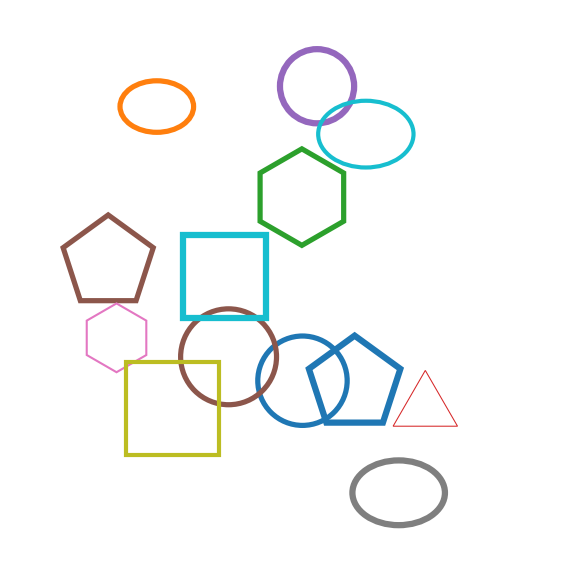[{"shape": "circle", "thickness": 2.5, "radius": 0.39, "center": [0.524, 0.34]}, {"shape": "pentagon", "thickness": 3, "radius": 0.42, "center": [0.614, 0.335]}, {"shape": "oval", "thickness": 2.5, "radius": 0.32, "center": [0.272, 0.815]}, {"shape": "hexagon", "thickness": 2.5, "radius": 0.42, "center": [0.523, 0.658]}, {"shape": "triangle", "thickness": 0.5, "radius": 0.32, "center": [0.736, 0.293]}, {"shape": "circle", "thickness": 3, "radius": 0.32, "center": [0.549, 0.85]}, {"shape": "circle", "thickness": 2.5, "radius": 0.42, "center": [0.396, 0.381]}, {"shape": "pentagon", "thickness": 2.5, "radius": 0.41, "center": [0.187, 0.545]}, {"shape": "hexagon", "thickness": 1, "radius": 0.3, "center": [0.202, 0.414]}, {"shape": "oval", "thickness": 3, "radius": 0.4, "center": [0.69, 0.146]}, {"shape": "square", "thickness": 2, "radius": 0.4, "center": [0.299, 0.292]}, {"shape": "oval", "thickness": 2, "radius": 0.41, "center": [0.634, 0.767]}, {"shape": "square", "thickness": 3, "radius": 0.36, "center": [0.389, 0.52]}]